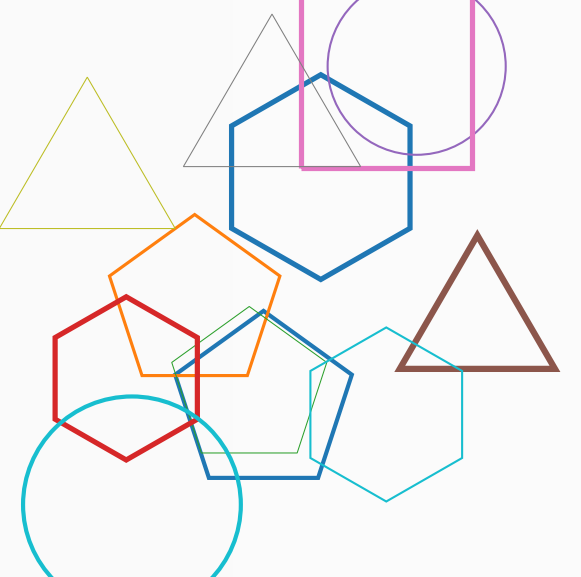[{"shape": "hexagon", "thickness": 2.5, "radius": 0.89, "center": [0.552, 0.692]}, {"shape": "pentagon", "thickness": 2, "radius": 0.8, "center": [0.453, 0.301]}, {"shape": "pentagon", "thickness": 1.5, "radius": 0.77, "center": [0.335, 0.473]}, {"shape": "pentagon", "thickness": 0.5, "radius": 0.7, "center": [0.429, 0.328]}, {"shape": "hexagon", "thickness": 2.5, "radius": 0.71, "center": [0.217, 0.344]}, {"shape": "circle", "thickness": 1, "radius": 0.77, "center": [0.717, 0.884]}, {"shape": "triangle", "thickness": 3, "radius": 0.77, "center": [0.821, 0.437]}, {"shape": "square", "thickness": 2.5, "radius": 0.73, "center": [0.665, 0.856]}, {"shape": "triangle", "thickness": 0.5, "radius": 0.88, "center": [0.468, 0.799]}, {"shape": "triangle", "thickness": 0.5, "radius": 0.87, "center": [0.15, 0.691]}, {"shape": "hexagon", "thickness": 1, "radius": 0.75, "center": [0.665, 0.281]}, {"shape": "circle", "thickness": 2, "radius": 0.94, "center": [0.227, 0.125]}]